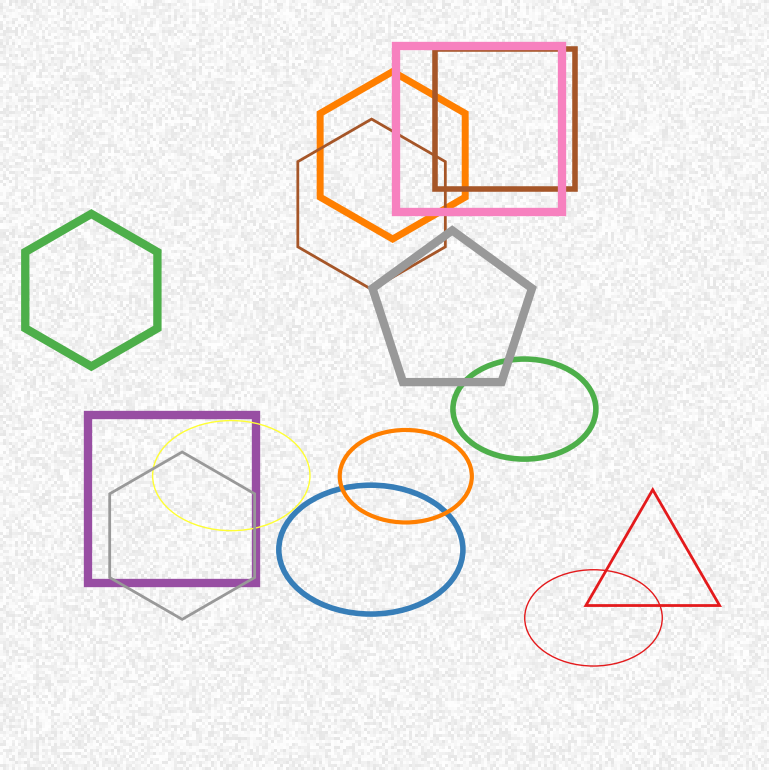[{"shape": "triangle", "thickness": 1, "radius": 0.5, "center": [0.848, 0.264]}, {"shape": "oval", "thickness": 0.5, "radius": 0.45, "center": [0.771, 0.198]}, {"shape": "oval", "thickness": 2, "radius": 0.6, "center": [0.482, 0.286]}, {"shape": "hexagon", "thickness": 3, "radius": 0.5, "center": [0.119, 0.623]}, {"shape": "oval", "thickness": 2, "radius": 0.46, "center": [0.681, 0.469]}, {"shape": "square", "thickness": 3, "radius": 0.55, "center": [0.223, 0.352]}, {"shape": "hexagon", "thickness": 2.5, "radius": 0.54, "center": [0.51, 0.798]}, {"shape": "oval", "thickness": 1.5, "radius": 0.43, "center": [0.527, 0.382]}, {"shape": "oval", "thickness": 0.5, "radius": 0.51, "center": [0.3, 0.382]}, {"shape": "square", "thickness": 2, "radius": 0.45, "center": [0.656, 0.846]}, {"shape": "hexagon", "thickness": 1, "radius": 0.55, "center": [0.483, 0.735]}, {"shape": "square", "thickness": 3, "radius": 0.54, "center": [0.622, 0.833]}, {"shape": "pentagon", "thickness": 3, "radius": 0.54, "center": [0.587, 0.592]}, {"shape": "hexagon", "thickness": 1, "radius": 0.54, "center": [0.237, 0.304]}]